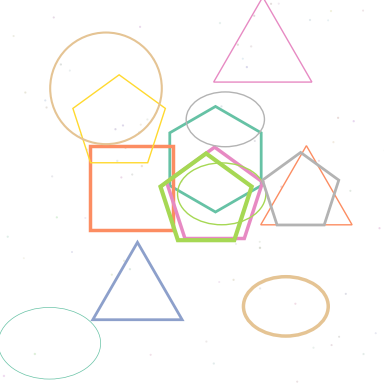[{"shape": "oval", "thickness": 0.5, "radius": 0.66, "center": [0.128, 0.108]}, {"shape": "hexagon", "thickness": 2, "radius": 0.69, "center": [0.56, 0.586]}, {"shape": "square", "thickness": 2.5, "radius": 0.54, "center": [0.341, 0.512]}, {"shape": "triangle", "thickness": 1, "radius": 0.69, "center": [0.796, 0.485]}, {"shape": "triangle", "thickness": 2, "radius": 0.67, "center": [0.357, 0.237]}, {"shape": "pentagon", "thickness": 2.5, "radius": 0.66, "center": [0.557, 0.487]}, {"shape": "triangle", "thickness": 1, "radius": 0.74, "center": [0.683, 0.86]}, {"shape": "oval", "thickness": 1, "radius": 0.57, "center": [0.576, 0.497]}, {"shape": "pentagon", "thickness": 3, "radius": 0.62, "center": [0.535, 0.477]}, {"shape": "pentagon", "thickness": 1, "radius": 0.63, "center": [0.309, 0.679]}, {"shape": "oval", "thickness": 2.5, "radius": 0.55, "center": [0.742, 0.204]}, {"shape": "circle", "thickness": 1.5, "radius": 0.72, "center": [0.275, 0.771]}, {"shape": "oval", "thickness": 1, "radius": 0.51, "center": [0.585, 0.69]}, {"shape": "pentagon", "thickness": 2, "radius": 0.52, "center": [0.781, 0.5]}]